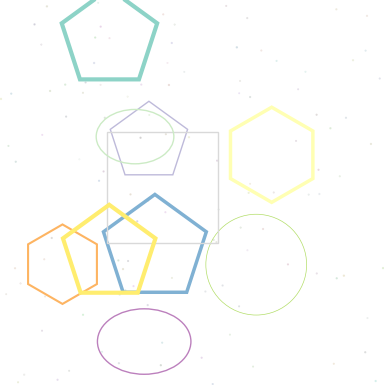[{"shape": "pentagon", "thickness": 3, "radius": 0.65, "center": [0.284, 0.899]}, {"shape": "hexagon", "thickness": 2.5, "radius": 0.62, "center": [0.706, 0.598]}, {"shape": "pentagon", "thickness": 1, "radius": 0.53, "center": [0.387, 0.631]}, {"shape": "pentagon", "thickness": 2.5, "radius": 0.7, "center": [0.402, 0.354]}, {"shape": "hexagon", "thickness": 1.5, "radius": 0.52, "center": [0.162, 0.314]}, {"shape": "circle", "thickness": 0.5, "radius": 0.65, "center": [0.666, 0.313]}, {"shape": "square", "thickness": 1, "radius": 0.72, "center": [0.422, 0.513]}, {"shape": "oval", "thickness": 1, "radius": 0.61, "center": [0.374, 0.113]}, {"shape": "oval", "thickness": 1, "radius": 0.5, "center": [0.351, 0.645]}, {"shape": "pentagon", "thickness": 3, "radius": 0.63, "center": [0.284, 0.342]}]